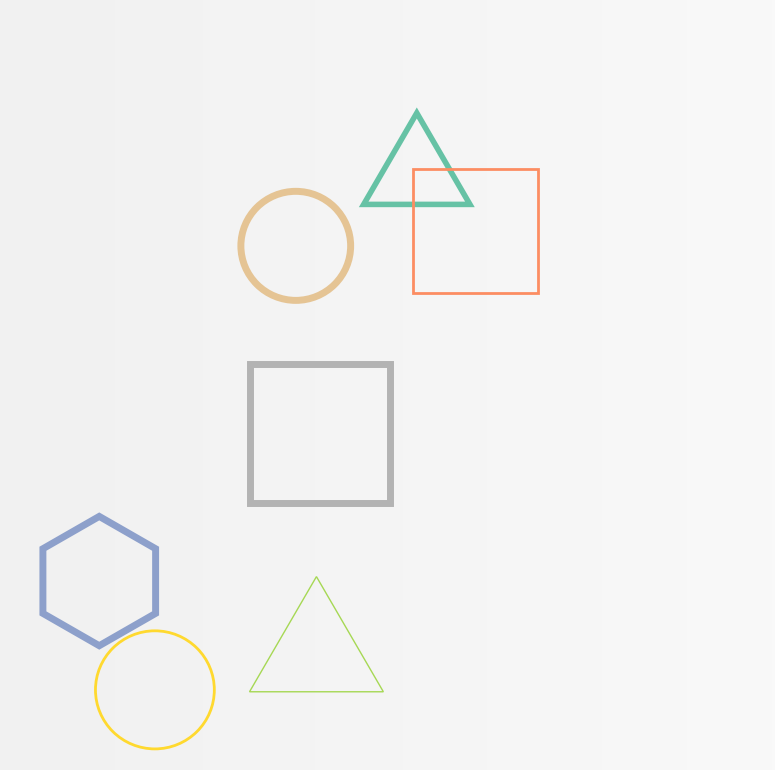[{"shape": "triangle", "thickness": 2, "radius": 0.4, "center": [0.538, 0.774]}, {"shape": "square", "thickness": 1, "radius": 0.4, "center": [0.614, 0.7]}, {"shape": "hexagon", "thickness": 2.5, "radius": 0.42, "center": [0.128, 0.245]}, {"shape": "triangle", "thickness": 0.5, "radius": 0.5, "center": [0.408, 0.151]}, {"shape": "circle", "thickness": 1, "radius": 0.38, "center": [0.2, 0.104]}, {"shape": "circle", "thickness": 2.5, "radius": 0.35, "center": [0.382, 0.681]}, {"shape": "square", "thickness": 2.5, "radius": 0.45, "center": [0.413, 0.437]}]